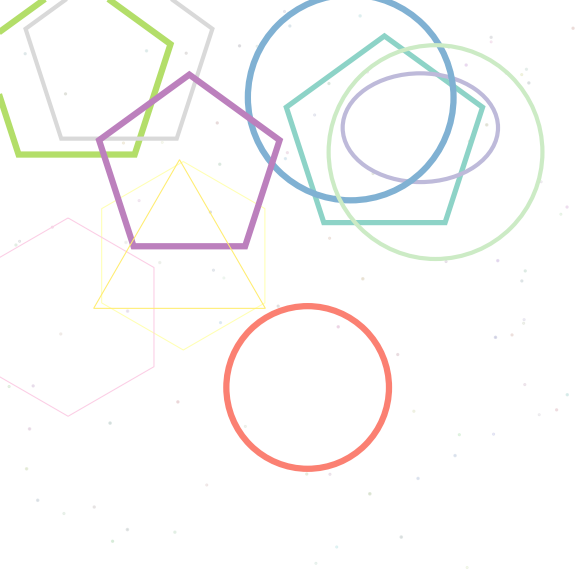[{"shape": "pentagon", "thickness": 2.5, "radius": 0.89, "center": [0.666, 0.758]}, {"shape": "hexagon", "thickness": 0.5, "radius": 0.82, "center": [0.317, 0.556]}, {"shape": "oval", "thickness": 2, "radius": 0.67, "center": [0.728, 0.778]}, {"shape": "circle", "thickness": 3, "radius": 0.7, "center": [0.533, 0.328]}, {"shape": "circle", "thickness": 3, "radius": 0.89, "center": [0.607, 0.83]}, {"shape": "pentagon", "thickness": 3, "radius": 0.85, "center": [0.133, 0.87]}, {"shape": "hexagon", "thickness": 0.5, "radius": 0.86, "center": [0.118, 0.45]}, {"shape": "pentagon", "thickness": 2, "radius": 0.85, "center": [0.206, 0.897]}, {"shape": "pentagon", "thickness": 3, "radius": 0.82, "center": [0.328, 0.706]}, {"shape": "circle", "thickness": 2, "radius": 0.93, "center": [0.754, 0.736]}, {"shape": "triangle", "thickness": 0.5, "radius": 0.86, "center": [0.311, 0.551]}]